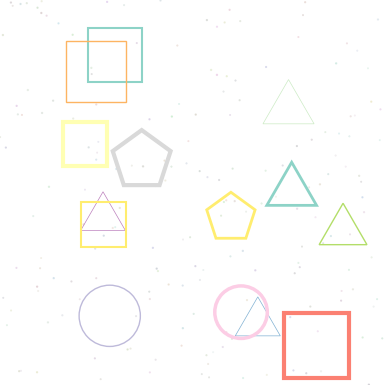[{"shape": "square", "thickness": 1.5, "radius": 0.35, "center": [0.299, 0.857]}, {"shape": "triangle", "thickness": 2, "radius": 0.37, "center": [0.758, 0.504]}, {"shape": "square", "thickness": 3, "radius": 0.29, "center": [0.22, 0.626]}, {"shape": "circle", "thickness": 1, "radius": 0.4, "center": [0.285, 0.18]}, {"shape": "square", "thickness": 3, "radius": 0.42, "center": [0.822, 0.103]}, {"shape": "triangle", "thickness": 0.5, "radius": 0.34, "center": [0.67, 0.161]}, {"shape": "square", "thickness": 1, "radius": 0.39, "center": [0.249, 0.814]}, {"shape": "triangle", "thickness": 1, "radius": 0.36, "center": [0.891, 0.4]}, {"shape": "circle", "thickness": 2.5, "radius": 0.34, "center": [0.626, 0.189]}, {"shape": "pentagon", "thickness": 3, "radius": 0.39, "center": [0.368, 0.583]}, {"shape": "triangle", "thickness": 0.5, "radius": 0.33, "center": [0.268, 0.435]}, {"shape": "triangle", "thickness": 0.5, "radius": 0.38, "center": [0.749, 0.717]}, {"shape": "square", "thickness": 1.5, "radius": 0.3, "center": [0.269, 0.417]}, {"shape": "pentagon", "thickness": 2, "radius": 0.33, "center": [0.6, 0.435]}]